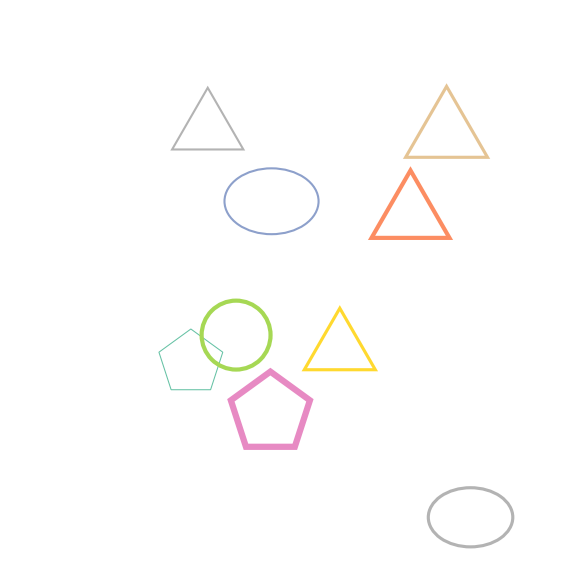[{"shape": "pentagon", "thickness": 0.5, "radius": 0.29, "center": [0.33, 0.371]}, {"shape": "triangle", "thickness": 2, "radius": 0.39, "center": [0.711, 0.626]}, {"shape": "oval", "thickness": 1, "radius": 0.41, "center": [0.47, 0.651]}, {"shape": "pentagon", "thickness": 3, "radius": 0.36, "center": [0.468, 0.284]}, {"shape": "circle", "thickness": 2, "radius": 0.3, "center": [0.409, 0.419]}, {"shape": "triangle", "thickness": 1.5, "radius": 0.35, "center": [0.588, 0.394]}, {"shape": "triangle", "thickness": 1.5, "radius": 0.41, "center": [0.773, 0.768]}, {"shape": "triangle", "thickness": 1, "radius": 0.36, "center": [0.36, 0.776]}, {"shape": "oval", "thickness": 1.5, "radius": 0.37, "center": [0.815, 0.103]}]